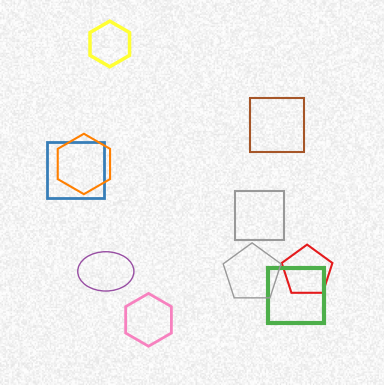[{"shape": "pentagon", "thickness": 1.5, "radius": 0.35, "center": [0.798, 0.295]}, {"shape": "square", "thickness": 2, "radius": 0.37, "center": [0.197, 0.558]}, {"shape": "square", "thickness": 3, "radius": 0.36, "center": [0.769, 0.233]}, {"shape": "oval", "thickness": 1, "radius": 0.36, "center": [0.275, 0.295]}, {"shape": "hexagon", "thickness": 1.5, "radius": 0.39, "center": [0.218, 0.574]}, {"shape": "hexagon", "thickness": 2.5, "radius": 0.3, "center": [0.285, 0.886]}, {"shape": "square", "thickness": 1.5, "radius": 0.35, "center": [0.719, 0.676]}, {"shape": "hexagon", "thickness": 2, "radius": 0.34, "center": [0.386, 0.169]}, {"shape": "pentagon", "thickness": 1, "radius": 0.39, "center": [0.655, 0.29]}, {"shape": "square", "thickness": 1.5, "radius": 0.32, "center": [0.674, 0.44]}]